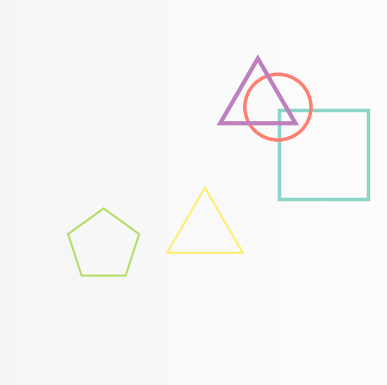[{"shape": "square", "thickness": 2.5, "radius": 0.57, "center": [0.834, 0.599]}, {"shape": "circle", "thickness": 2.5, "radius": 0.43, "center": [0.717, 0.722]}, {"shape": "pentagon", "thickness": 1.5, "radius": 0.48, "center": [0.267, 0.362]}, {"shape": "triangle", "thickness": 3, "radius": 0.56, "center": [0.665, 0.736]}, {"shape": "triangle", "thickness": 1.5, "radius": 0.56, "center": [0.529, 0.4]}]